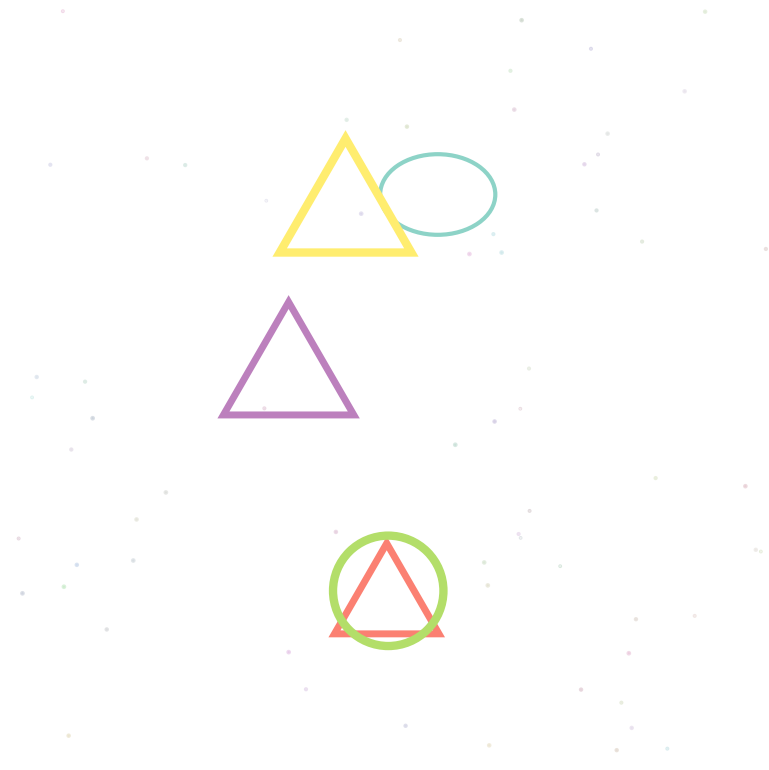[{"shape": "oval", "thickness": 1.5, "radius": 0.37, "center": [0.568, 0.747]}, {"shape": "triangle", "thickness": 2.5, "radius": 0.39, "center": [0.502, 0.216]}, {"shape": "circle", "thickness": 3, "radius": 0.36, "center": [0.504, 0.233]}, {"shape": "triangle", "thickness": 2.5, "radius": 0.49, "center": [0.375, 0.51]}, {"shape": "triangle", "thickness": 3, "radius": 0.49, "center": [0.449, 0.721]}]